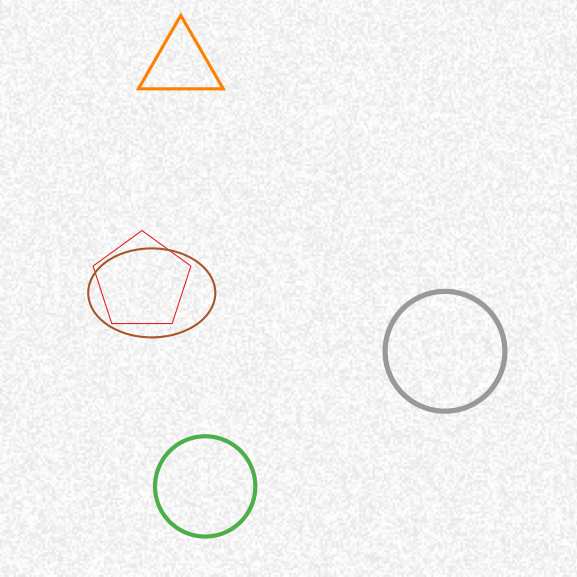[{"shape": "pentagon", "thickness": 0.5, "radius": 0.45, "center": [0.246, 0.511]}, {"shape": "circle", "thickness": 2, "radius": 0.43, "center": [0.355, 0.157]}, {"shape": "triangle", "thickness": 1.5, "radius": 0.42, "center": [0.313, 0.888]}, {"shape": "oval", "thickness": 1, "radius": 0.55, "center": [0.263, 0.492]}, {"shape": "circle", "thickness": 2.5, "radius": 0.52, "center": [0.771, 0.391]}]